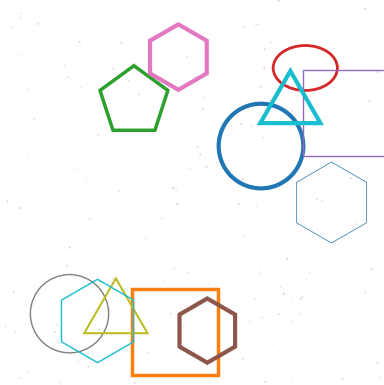[{"shape": "circle", "thickness": 3, "radius": 0.55, "center": [0.678, 0.621]}, {"shape": "hexagon", "thickness": 0.5, "radius": 0.53, "center": [0.861, 0.474]}, {"shape": "square", "thickness": 2.5, "radius": 0.56, "center": [0.455, 0.138]}, {"shape": "pentagon", "thickness": 2.5, "radius": 0.46, "center": [0.348, 0.737]}, {"shape": "oval", "thickness": 2, "radius": 0.42, "center": [0.793, 0.823]}, {"shape": "square", "thickness": 1, "radius": 0.55, "center": [0.897, 0.707]}, {"shape": "hexagon", "thickness": 3, "radius": 0.42, "center": [0.538, 0.141]}, {"shape": "hexagon", "thickness": 3, "radius": 0.43, "center": [0.463, 0.852]}, {"shape": "circle", "thickness": 1, "radius": 0.51, "center": [0.181, 0.185]}, {"shape": "triangle", "thickness": 1.5, "radius": 0.47, "center": [0.301, 0.182]}, {"shape": "hexagon", "thickness": 1, "radius": 0.54, "center": [0.253, 0.166]}, {"shape": "triangle", "thickness": 3, "radius": 0.45, "center": [0.754, 0.725]}]